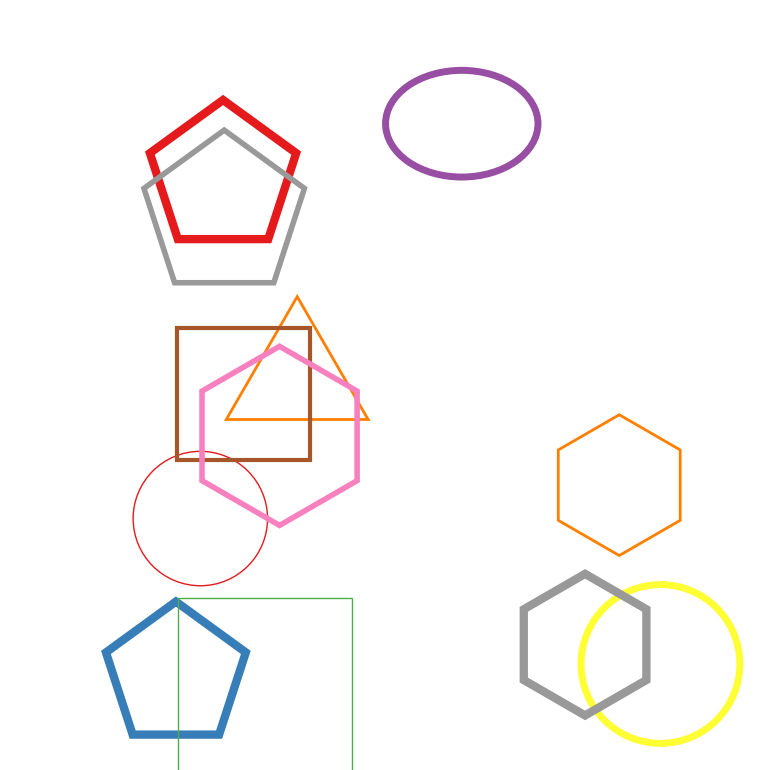[{"shape": "pentagon", "thickness": 3, "radius": 0.5, "center": [0.29, 0.77]}, {"shape": "circle", "thickness": 0.5, "radius": 0.44, "center": [0.26, 0.327]}, {"shape": "pentagon", "thickness": 3, "radius": 0.48, "center": [0.228, 0.123]}, {"shape": "square", "thickness": 0.5, "radius": 0.57, "center": [0.344, 0.11]}, {"shape": "oval", "thickness": 2.5, "radius": 0.49, "center": [0.6, 0.839]}, {"shape": "triangle", "thickness": 1, "radius": 0.53, "center": [0.386, 0.508]}, {"shape": "hexagon", "thickness": 1, "radius": 0.46, "center": [0.804, 0.37]}, {"shape": "circle", "thickness": 2.5, "radius": 0.52, "center": [0.858, 0.138]}, {"shape": "square", "thickness": 1.5, "radius": 0.43, "center": [0.316, 0.488]}, {"shape": "hexagon", "thickness": 2, "radius": 0.58, "center": [0.363, 0.434]}, {"shape": "hexagon", "thickness": 3, "radius": 0.46, "center": [0.76, 0.163]}, {"shape": "pentagon", "thickness": 2, "radius": 0.55, "center": [0.291, 0.721]}]